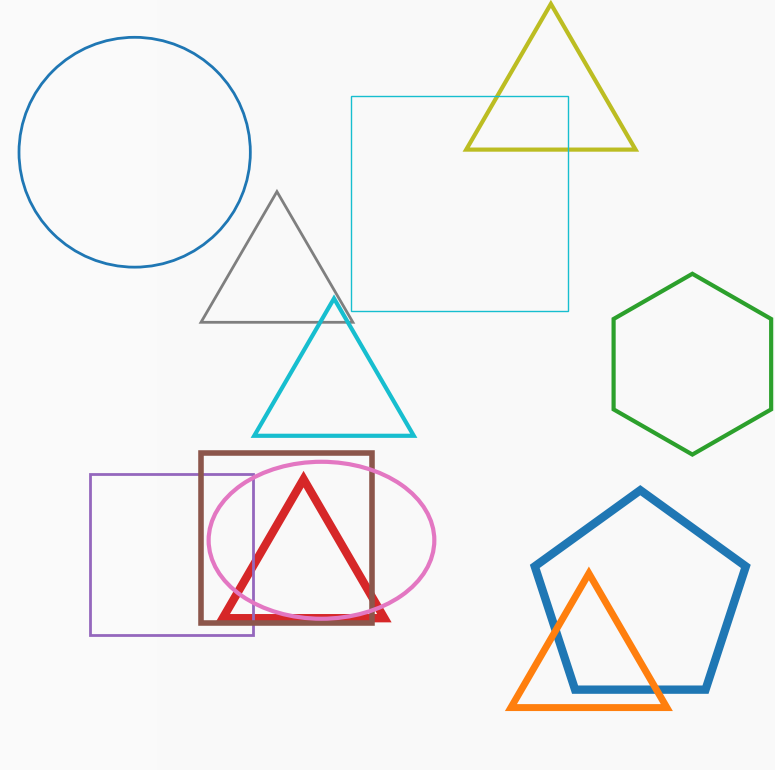[{"shape": "circle", "thickness": 1, "radius": 0.75, "center": [0.174, 0.802]}, {"shape": "pentagon", "thickness": 3, "radius": 0.72, "center": [0.826, 0.22]}, {"shape": "triangle", "thickness": 2.5, "radius": 0.58, "center": [0.76, 0.139]}, {"shape": "hexagon", "thickness": 1.5, "radius": 0.59, "center": [0.893, 0.527]}, {"shape": "triangle", "thickness": 3, "radius": 0.6, "center": [0.392, 0.257]}, {"shape": "square", "thickness": 1, "radius": 0.53, "center": [0.222, 0.28]}, {"shape": "square", "thickness": 2, "radius": 0.55, "center": [0.37, 0.301]}, {"shape": "oval", "thickness": 1.5, "radius": 0.73, "center": [0.415, 0.298]}, {"shape": "triangle", "thickness": 1, "radius": 0.57, "center": [0.357, 0.638]}, {"shape": "triangle", "thickness": 1.5, "radius": 0.63, "center": [0.711, 0.869]}, {"shape": "triangle", "thickness": 1.5, "radius": 0.59, "center": [0.431, 0.493]}, {"shape": "square", "thickness": 0.5, "radius": 0.7, "center": [0.593, 0.735]}]